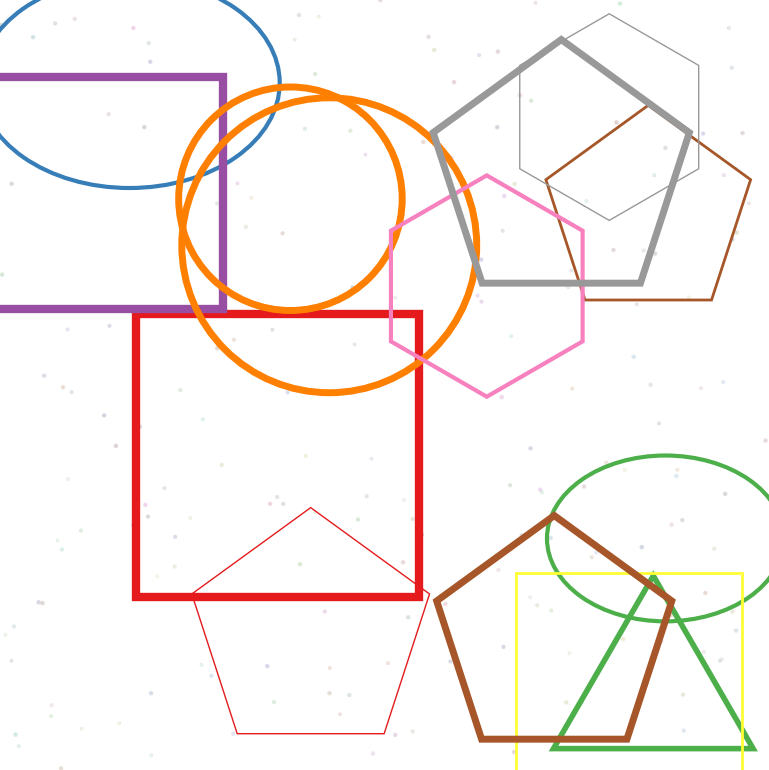[{"shape": "pentagon", "thickness": 0.5, "radius": 0.81, "center": [0.403, 0.178]}, {"shape": "square", "thickness": 3, "radius": 0.92, "center": [0.36, 0.409]}, {"shape": "oval", "thickness": 1.5, "radius": 0.98, "center": [0.168, 0.892]}, {"shape": "oval", "thickness": 1.5, "radius": 0.77, "center": [0.864, 0.301]}, {"shape": "triangle", "thickness": 2, "radius": 0.75, "center": [0.848, 0.103]}, {"shape": "square", "thickness": 3, "radius": 0.75, "center": [0.138, 0.75]}, {"shape": "circle", "thickness": 2.5, "radius": 0.73, "center": [0.377, 0.742]}, {"shape": "circle", "thickness": 2.5, "radius": 0.96, "center": [0.428, 0.681]}, {"shape": "square", "thickness": 1, "radius": 0.73, "center": [0.816, 0.109]}, {"shape": "pentagon", "thickness": 2.5, "radius": 0.8, "center": [0.72, 0.17]}, {"shape": "pentagon", "thickness": 1, "radius": 0.7, "center": [0.842, 0.723]}, {"shape": "hexagon", "thickness": 1.5, "radius": 0.72, "center": [0.632, 0.629]}, {"shape": "hexagon", "thickness": 0.5, "radius": 0.67, "center": [0.791, 0.848]}, {"shape": "pentagon", "thickness": 2.5, "radius": 0.87, "center": [0.729, 0.774]}]